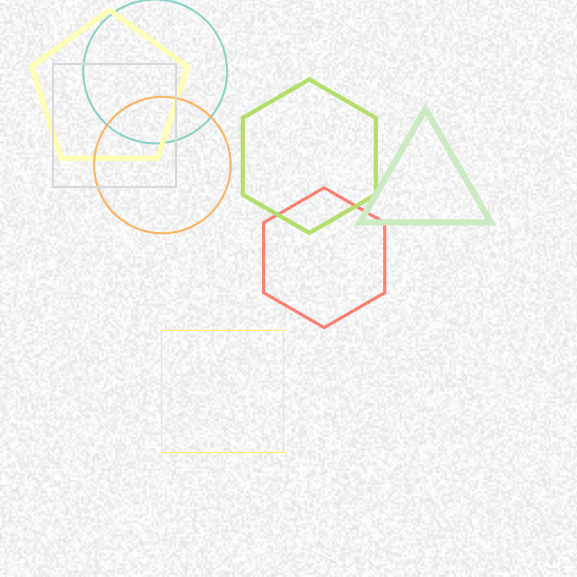[{"shape": "circle", "thickness": 1, "radius": 0.62, "center": [0.269, 0.875]}, {"shape": "pentagon", "thickness": 2.5, "radius": 0.71, "center": [0.19, 0.84]}, {"shape": "hexagon", "thickness": 1.5, "radius": 0.61, "center": [0.561, 0.553]}, {"shape": "circle", "thickness": 1, "radius": 0.59, "center": [0.281, 0.713]}, {"shape": "hexagon", "thickness": 2, "radius": 0.66, "center": [0.536, 0.729]}, {"shape": "square", "thickness": 1, "radius": 0.53, "center": [0.198, 0.782]}, {"shape": "triangle", "thickness": 3, "radius": 0.65, "center": [0.737, 0.679]}, {"shape": "square", "thickness": 0.5, "radius": 0.53, "center": [0.384, 0.322]}]